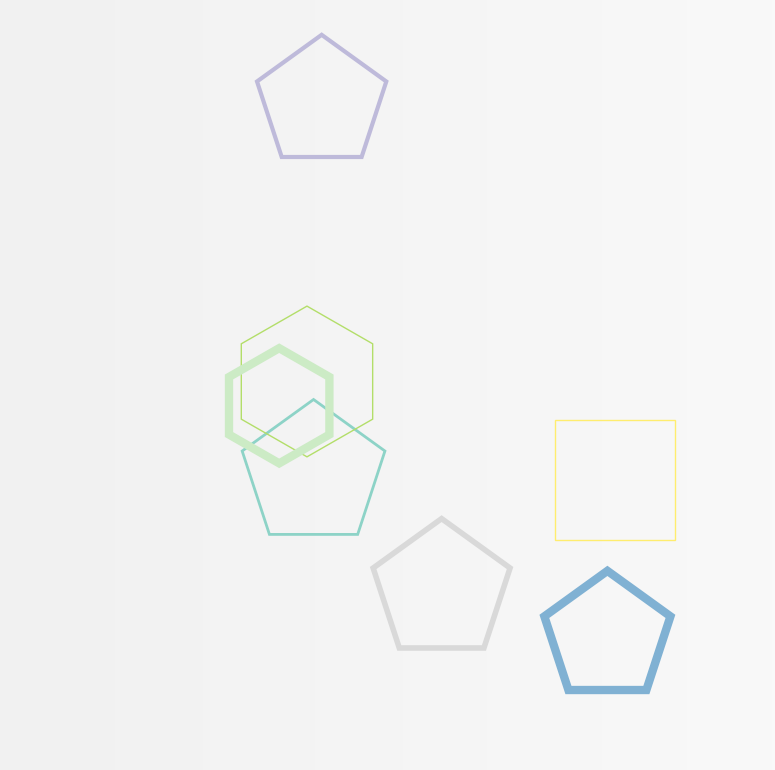[{"shape": "pentagon", "thickness": 1, "radius": 0.48, "center": [0.405, 0.384]}, {"shape": "pentagon", "thickness": 1.5, "radius": 0.44, "center": [0.415, 0.867]}, {"shape": "pentagon", "thickness": 3, "radius": 0.43, "center": [0.784, 0.173]}, {"shape": "hexagon", "thickness": 0.5, "radius": 0.49, "center": [0.396, 0.505]}, {"shape": "pentagon", "thickness": 2, "radius": 0.46, "center": [0.57, 0.234]}, {"shape": "hexagon", "thickness": 3, "radius": 0.37, "center": [0.36, 0.473]}, {"shape": "square", "thickness": 0.5, "radius": 0.39, "center": [0.794, 0.377]}]